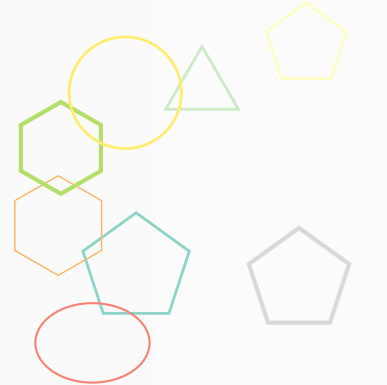[{"shape": "pentagon", "thickness": 2, "radius": 0.72, "center": [0.351, 0.303]}, {"shape": "pentagon", "thickness": 1.5, "radius": 0.54, "center": [0.79, 0.884]}, {"shape": "oval", "thickness": 1.5, "radius": 0.74, "center": [0.239, 0.109]}, {"shape": "hexagon", "thickness": 1, "radius": 0.65, "center": [0.15, 0.414]}, {"shape": "hexagon", "thickness": 3, "radius": 0.6, "center": [0.157, 0.616]}, {"shape": "pentagon", "thickness": 3, "radius": 0.68, "center": [0.772, 0.272]}, {"shape": "triangle", "thickness": 2, "radius": 0.54, "center": [0.521, 0.77]}, {"shape": "circle", "thickness": 2, "radius": 0.72, "center": [0.323, 0.759]}]